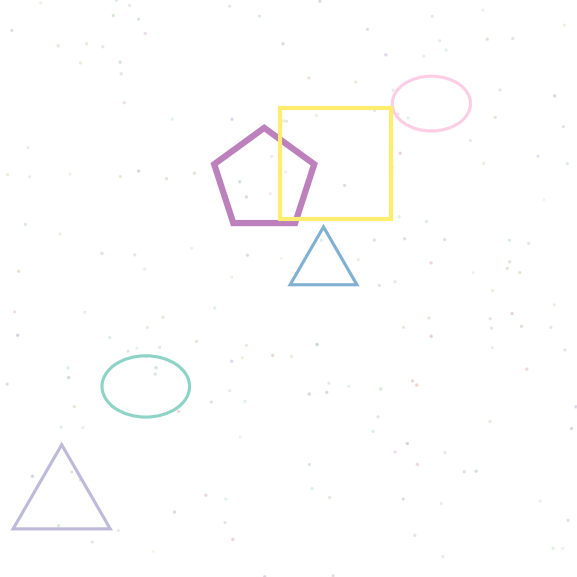[{"shape": "oval", "thickness": 1.5, "radius": 0.38, "center": [0.252, 0.33]}, {"shape": "triangle", "thickness": 1.5, "radius": 0.49, "center": [0.107, 0.132]}, {"shape": "triangle", "thickness": 1.5, "radius": 0.33, "center": [0.56, 0.539]}, {"shape": "oval", "thickness": 1.5, "radius": 0.34, "center": [0.747, 0.82]}, {"shape": "pentagon", "thickness": 3, "radius": 0.46, "center": [0.458, 0.687]}, {"shape": "square", "thickness": 2, "radius": 0.48, "center": [0.581, 0.715]}]